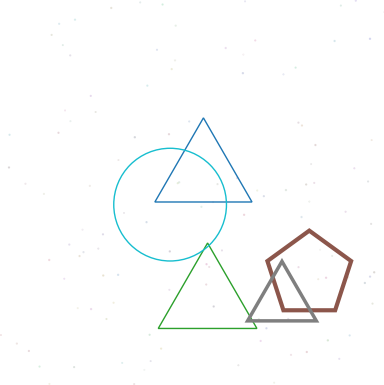[{"shape": "triangle", "thickness": 1, "radius": 0.73, "center": [0.528, 0.548]}, {"shape": "triangle", "thickness": 1, "radius": 0.74, "center": [0.539, 0.221]}, {"shape": "pentagon", "thickness": 3, "radius": 0.57, "center": [0.803, 0.287]}, {"shape": "triangle", "thickness": 2.5, "radius": 0.52, "center": [0.732, 0.218]}, {"shape": "circle", "thickness": 1, "radius": 0.73, "center": [0.442, 0.468]}]